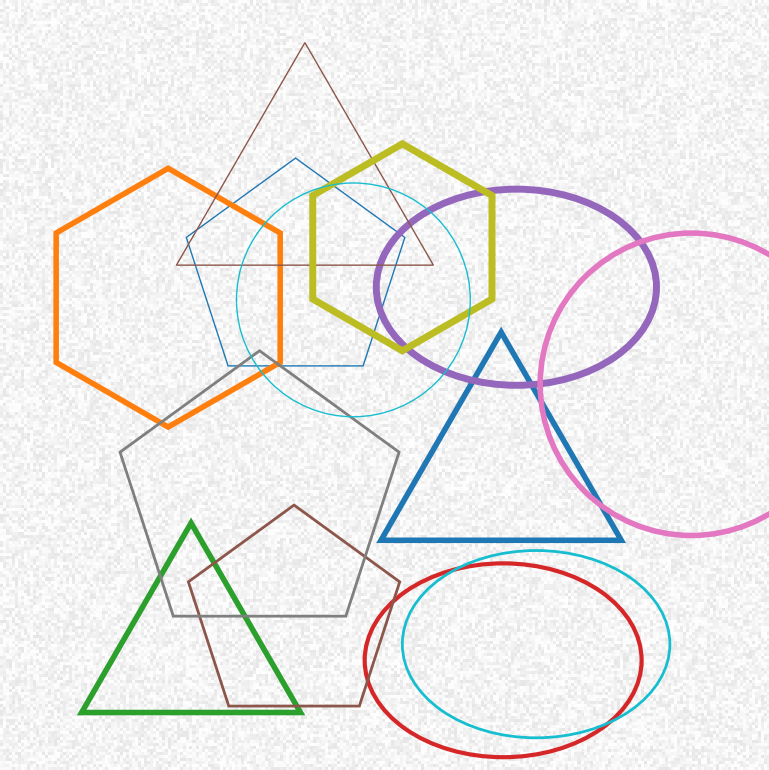[{"shape": "triangle", "thickness": 2, "radius": 0.9, "center": [0.651, 0.388]}, {"shape": "pentagon", "thickness": 0.5, "radius": 0.75, "center": [0.384, 0.646]}, {"shape": "hexagon", "thickness": 2, "radius": 0.84, "center": [0.218, 0.613]}, {"shape": "triangle", "thickness": 2, "radius": 0.82, "center": [0.248, 0.157]}, {"shape": "oval", "thickness": 1.5, "radius": 0.9, "center": [0.653, 0.142]}, {"shape": "oval", "thickness": 2.5, "radius": 0.91, "center": [0.671, 0.627]}, {"shape": "triangle", "thickness": 0.5, "radius": 0.96, "center": [0.396, 0.752]}, {"shape": "pentagon", "thickness": 1, "radius": 0.72, "center": [0.382, 0.2]}, {"shape": "circle", "thickness": 2, "radius": 0.98, "center": [0.898, 0.501]}, {"shape": "pentagon", "thickness": 1, "radius": 0.95, "center": [0.337, 0.354]}, {"shape": "hexagon", "thickness": 2.5, "radius": 0.67, "center": [0.523, 0.679]}, {"shape": "circle", "thickness": 0.5, "radius": 0.76, "center": [0.459, 0.611]}, {"shape": "oval", "thickness": 1, "radius": 0.87, "center": [0.696, 0.163]}]